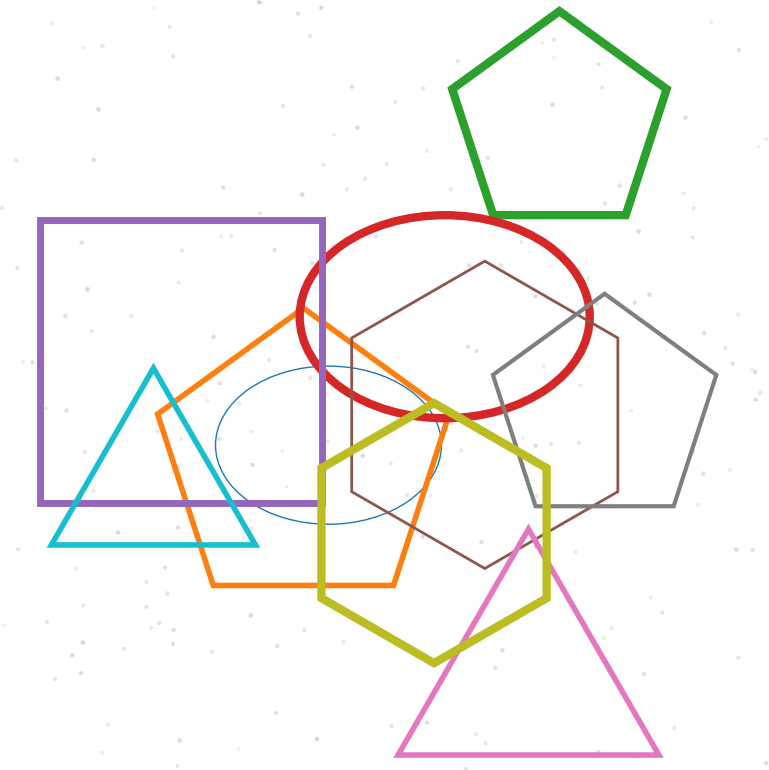[{"shape": "oval", "thickness": 0.5, "radius": 0.73, "center": [0.427, 0.422]}, {"shape": "pentagon", "thickness": 2, "radius": 1.0, "center": [0.394, 0.401]}, {"shape": "pentagon", "thickness": 3, "radius": 0.73, "center": [0.727, 0.839]}, {"shape": "oval", "thickness": 3, "radius": 0.94, "center": [0.578, 0.589]}, {"shape": "square", "thickness": 2.5, "radius": 0.92, "center": [0.235, 0.531]}, {"shape": "hexagon", "thickness": 1, "radius": 1.0, "center": [0.63, 0.461]}, {"shape": "triangle", "thickness": 2, "radius": 0.98, "center": [0.686, 0.117]}, {"shape": "pentagon", "thickness": 1.5, "radius": 0.76, "center": [0.785, 0.466]}, {"shape": "hexagon", "thickness": 3, "radius": 0.84, "center": [0.564, 0.308]}, {"shape": "triangle", "thickness": 2, "radius": 0.77, "center": [0.199, 0.369]}]